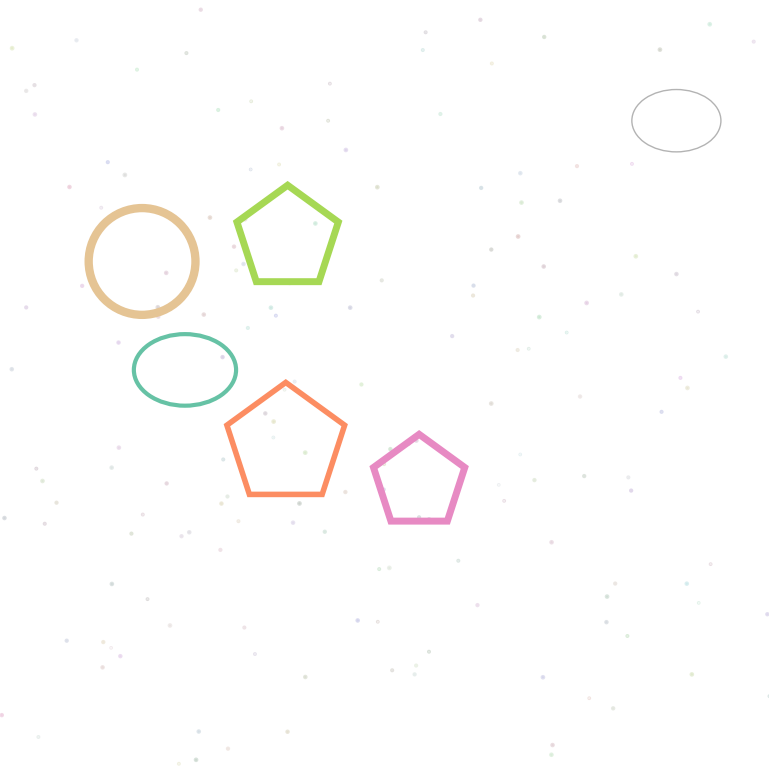[{"shape": "oval", "thickness": 1.5, "radius": 0.33, "center": [0.24, 0.52]}, {"shape": "pentagon", "thickness": 2, "radius": 0.4, "center": [0.371, 0.423]}, {"shape": "pentagon", "thickness": 2.5, "radius": 0.31, "center": [0.544, 0.374]}, {"shape": "pentagon", "thickness": 2.5, "radius": 0.35, "center": [0.374, 0.69]}, {"shape": "circle", "thickness": 3, "radius": 0.35, "center": [0.185, 0.66]}, {"shape": "oval", "thickness": 0.5, "radius": 0.29, "center": [0.878, 0.843]}]